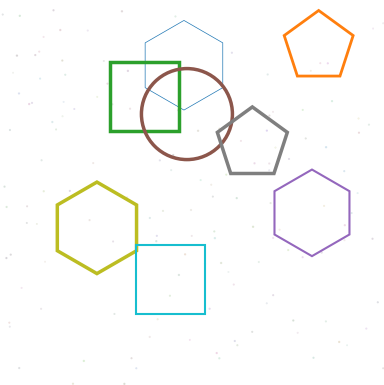[{"shape": "hexagon", "thickness": 0.5, "radius": 0.58, "center": [0.478, 0.831]}, {"shape": "pentagon", "thickness": 2, "radius": 0.47, "center": [0.828, 0.879]}, {"shape": "square", "thickness": 2.5, "radius": 0.45, "center": [0.376, 0.748]}, {"shape": "hexagon", "thickness": 1.5, "radius": 0.56, "center": [0.81, 0.447]}, {"shape": "circle", "thickness": 2.5, "radius": 0.59, "center": [0.486, 0.704]}, {"shape": "pentagon", "thickness": 2.5, "radius": 0.48, "center": [0.655, 0.627]}, {"shape": "hexagon", "thickness": 2.5, "radius": 0.59, "center": [0.252, 0.408]}, {"shape": "square", "thickness": 1.5, "radius": 0.45, "center": [0.444, 0.274]}]